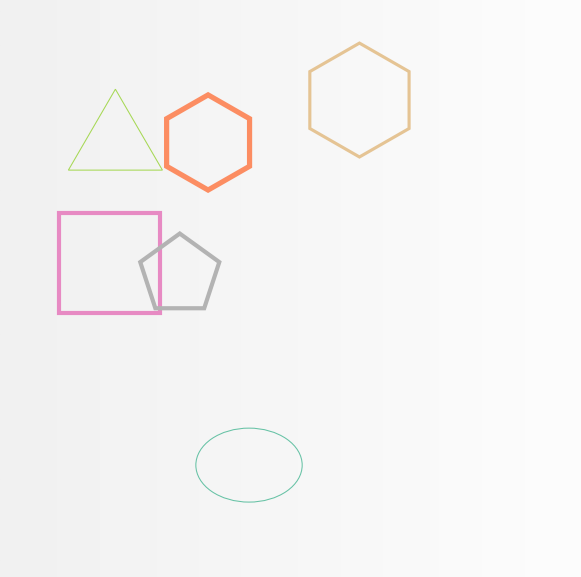[{"shape": "oval", "thickness": 0.5, "radius": 0.46, "center": [0.428, 0.194]}, {"shape": "hexagon", "thickness": 2.5, "radius": 0.41, "center": [0.358, 0.752]}, {"shape": "square", "thickness": 2, "radius": 0.43, "center": [0.188, 0.544]}, {"shape": "triangle", "thickness": 0.5, "radius": 0.47, "center": [0.199, 0.751]}, {"shape": "hexagon", "thickness": 1.5, "radius": 0.49, "center": [0.618, 0.826]}, {"shape": "pentagon", "thickness": 2, "radius": 0.36, "center": [0.309, 0.523]}]